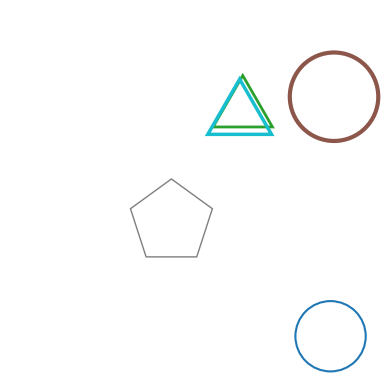[{"shape": "circle", "thickness": 1.5, "radius": 0.46, "center": [0.859, 0.127]}, {"shape": "triangle", "thickness": 2, "radius": 0.45, "center": [0.631, 0.715]}, {"shape": "circle", "thickness": 3, "radius": 0.57, "center": [0.868, 0.749]}, {"shape": "pentagon", "thickness": 1, "radius": 0.56, "center": [0.445, 0.423]}, {"shape": "triangle", "thickness": 2.5, "radius": 0.48, "center": [0.622, 0.699]}]